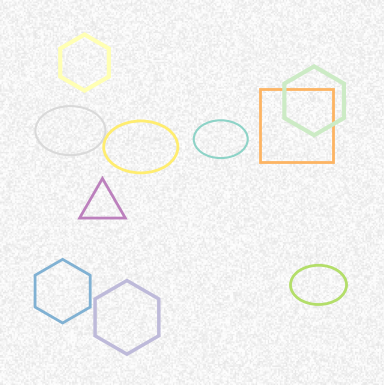[{"shape": "oval", "thickness": 1.5, "radius": 0.35, "center": [0.573, 0.638]}, {"shape": "hexagon", "thickness": 3, "radius": 0.36, "center": [0.22, 0.837]}, {"shape": "hexagon", "thickness": 2.5, "radius": 0.48, "center": [0.33, 0.176]}, {"shape": "hexagon", "thickness": 2, "radius": 0.41, "center": [0.163, 0.244]}, {"shape": "square", "thickness": 2, "radius": 0.47, "center": [0.77, 0.673]}, {"shape": "oval", "thickness": 2, "radius": 0.36, "center": [0.827, 0.26]}, {"shape": "oval", "thickness": 1.5, "radius": 0.46, "center": [0.183, 0.661]}, {"shape": "triangle", "thickness": 2, "radius": 0.34, "center": [0.266, 0.468]}, {"shape": "hexagon", "thickness": 3, "radius": 0.45, "center": [0.816, 0.738]}, {"shape": "oval", "thickness": 2, "radius": 0.48, "center": [0.366, 0.618]}]